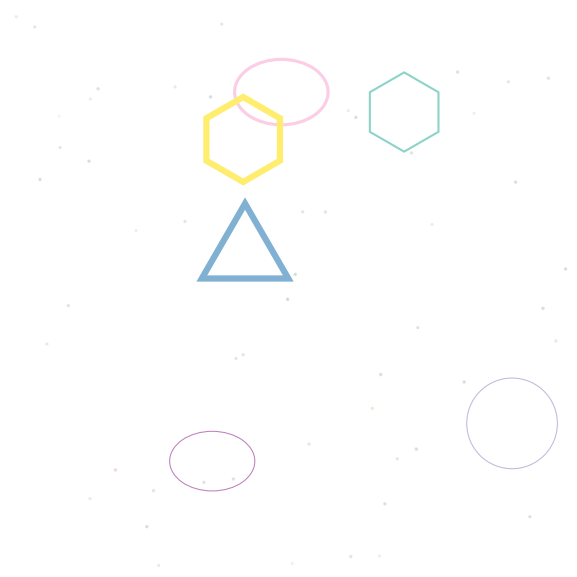[{"shape": "hexagon", "thickness": 1, "radius": 0.34, "center": [0.7, 0.805]}, {"shape": "circle", "thickness": 0.5, "radius": 0.39, "center": [0.887, 0.266]}, {"shape": "triangle", "thickness": 3, "radius": 0.43, "center": [0.424, 0.56]}, {"shape": "oval", "thickness": 1.5, "radius": 0.4, "center": [0.487, 0.84]}, {"shape": "oval", "thickness": 0.5, "radius": 0.37, "center": [0.367, 0.201]}, {"shape": "hexagon", "thickness": 3, "radius": 0.37, "center": [0.421, 0.758]}]